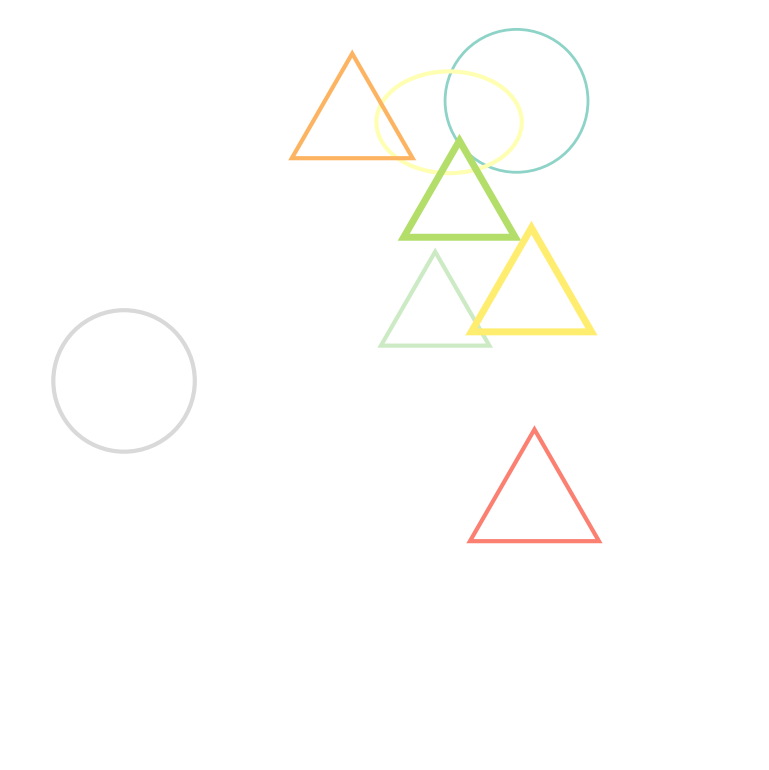[{"shape": "circle", "thickness": 1, "radius": 0.46, "center": [0.671, 0.869]}, {"shape": "oval", "thickness": 1.5, "radius": 0.47, "center": [0.583, 0.841]}, {"shape": "triangle", "thickness": 1.5, "radius": 0.48, "center": [0.694, 0.346]}, {"shape": "triangle", "thickness": 1.5, "radius": 0.45, "center": [0.457, 0.84]}, {"shape": "triangle", "thickness": 2.5, "radius": 0.42, "center": [0.597, 0.734]}, {"shape": "circle", "thickness": 1.5, "radius": 0.46, "center": [0.161, 0.505]}, {"shape": "triangle", "thickness": 1.5, "radius": 0.41, "center": [0.565, 0.592]}, {"shape": "triangle", "thickness": 2.5, "radius": 0.45, "center": [0.69, 0.614]}]